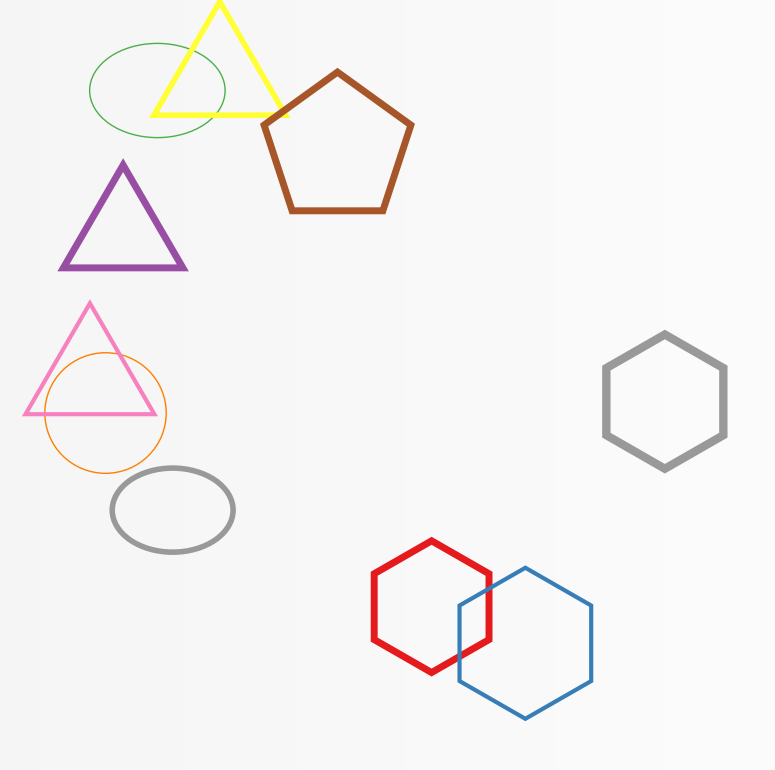[{"shape": "hexagon", "thickness": 2.5, "radius": 0.43, "center": [0.557, 0.212]}, {"shape": "hexagon", "thickness": 1.5, "radius": 0.49, "center": [0.678, 0.165]}, {"shape": "oval", "thickness": 0.5, "radius": 0.44, "center": [0.203, 0.882]}, {"shape": "triangle", "thickness": 2.5, "radius": 0.44, "center": [0.159, 0.697]}, {"shape": "circle", "thickness": 0.5, "radius": 0.39, "center": [0.136, 0.464]}, {"shape": "triangle", "thickness": 2, "radius": 0.49, "center": [0.284, 0.9]}, {"shape": "pentagon", "thickness": 2.5, "radius": 0.5, "center": [0.435, 0.807]}, {"shape": "triangle", "thickness": 1.5, "radius": 0.48, "center": [0.116, 0.51]}, {"shape": "oval", "thickness": 2, "radius": 0.39, "center": [0.223, 0.338]}, {"shape": "hexagon", "thickness": 3, "radius": 0.44, "center": [0.858, 0.478]}]